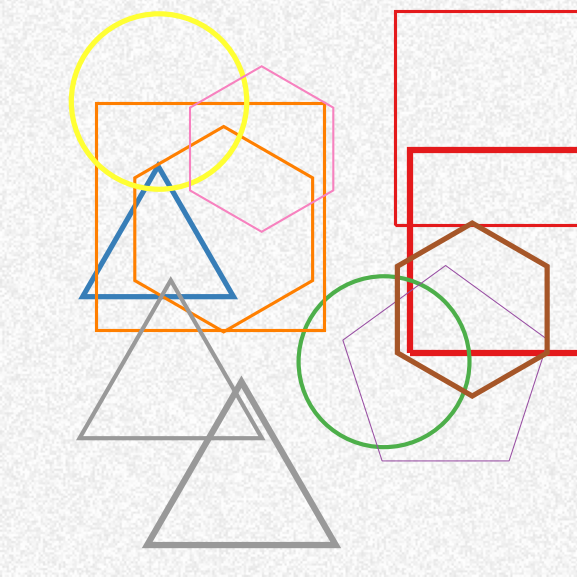[{"shape": "square", "thickness": 3, "radius": 0.88, "center": [0.886, 0.564]}, {"shape": "square", "thickness": 1.5, "radius": 0.93, "center": [0.869, 0.795]}, {"shape": "triangle", "thickness": 2.5, "radius": 0.75, "center": [0.274, 0.561]}, {"shape": "circle", "thickness": 2, "radius": 0.74, "center": [0.665, 0.373]}, {"shape": "pentagon", "thickness": 0.5, "radius": 0.94, "center": [0.772, 0.352]}, {"shape": "square", "thickness": 1.5, "radius": 0.98, "center": [0.364, 0.624]}, {"shape": "hexagon", "thickness": 1.5, "radius": 0.89, "center": [0.387, 0.602]}, {"shape": "circle", "thickness": 2.5, "radius": 0.76, "center": [0.275, 0.823]}, {"shape": "hexagon", "thickness": 2.5, "radius": 0.75, "center": [0.818, 0.463]}, {"shape": "hexagon", "thickness": 1, "radius": 0.72, "center": [0.453, 0.741]}, {"shape": "triangle", "thickness": 2, "radius": 0.91, "center": [0.296, 0.332]}, {"shape": "triangle", "thickness": 3, "radius": 0.94, "center": [0.418, 0.15]}]